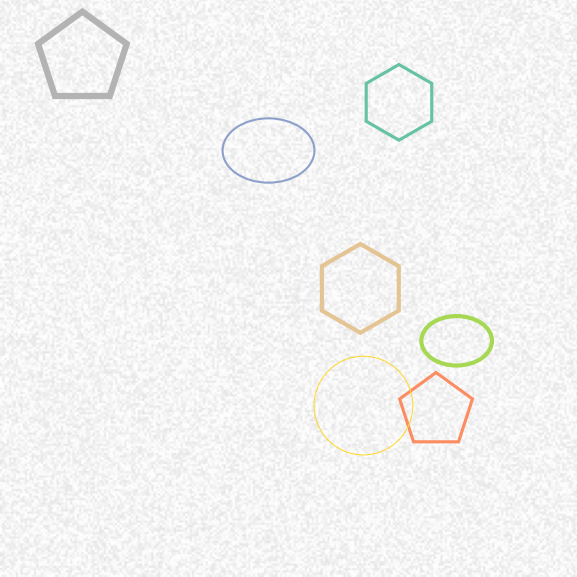[{"shape": "hexagon", "thickness": 1.5, "radius": 0.33, "center": [0.691, 0.822]}, {"shape": "pentagon", "thickness": 1.5, "radius": 0.33, "center": [0.755, 0.288]}, {"shape": "oval", "thickness": 1, "radius": 0.4, "center": [0.465, 0.739]}, {"shape": "oval", "thickness": 2, "radius": 0.31, "center": [0.791, 0.409]}, {"shape": "circle", "thickness": 0.5, "radius": 0.43, "center": [0.629, 0.297]}, {"shape": "hexagon", "thickness": 2, "radius": 0.38, "center": [0.624, 0.5]}, {"shape": "pentagon", "thickness": 3, "radius": 0.4, "center": [0.143, 0.898]}]